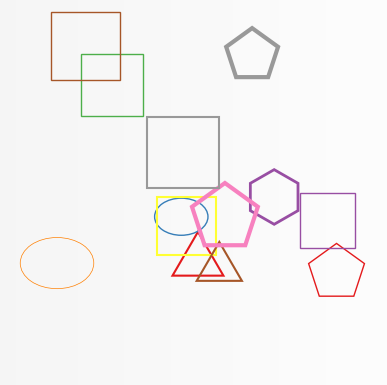[{"shape": "pentagon", "thickness": 1, "radius": 0.38, "center": [0.868, 0.292]}, {"shape": "triangle", "thickness": 1.5, "radius": 0.38, "center": [0.511, 0.322]}, {"shape": "oval", "thickness": 1, "radius": 0.34, "center": [0.468, 0.437]}, {"shape": "square", "thickness": 1, "radius": 0.4, "center": [0.289, 0.78]}, {"shape": "hexagon", "thickness": 2, "radius": 0.36, "center": [0.708, 0.488]}, {"shape": "square", "thickness": 1, "radius": 0.36, "center": [0.845, 0.428]}, {"shape": "oval", "thickness": 0.5, "radius": 0.47, "center": [0.147, 0.317]}, {"shape": "square", "thickness": 1.5, "radius": 0.38, "center": [0.481, 0.413]}, {"shape": "triangle", "thickness": 1.5, "radius": 0.34, "center": [0.566, 0.304]}, {"shape": "square", "thickness": 1, "radius": 0.44, "center": [0.22, 0.881]}, {"shape": "pentagon", "thickness": 3, "radius": 0.45, "center": [0.58, 0.435]}, {"shape": "pentagon", "thickness": 3, "radius": 0.35, "center": [0.651, 0.857]}, {"shape": "square", "thickness": 1.5, "radius": 0.46, "center": [0.473, 0.604]}]